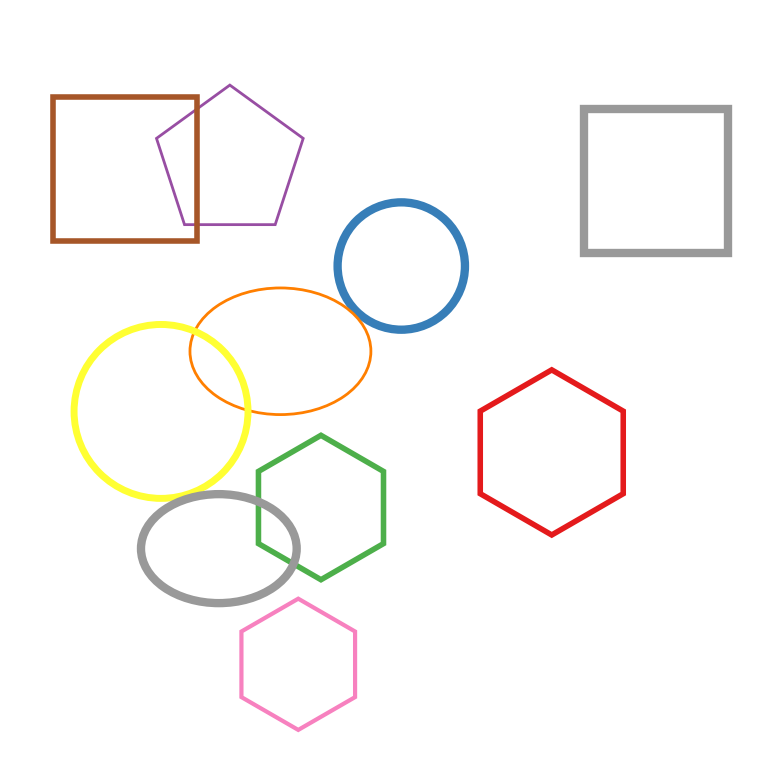[{"shape": "hexagon", "thickness": 2, "radius": 0.54, "center": [0.717, 0.412]}, {"shape": "circle", "thickness": 3, "radius": 0.41, "center": [0.521, 0.655]}, {"shape": "hexagon", "thickness": 2, "radius": 0.47, "center": [0.417, 0.341]}, {"shape": "pentagon", "thickness": 1, "radius": 0.5, "center": [0.299, 0.789]}, {"shape": "oval", "thickness": 1, "radius": 0.59, "center": [0.364, 0.544]}, {"shape": "circle", "thickness": 2.5, "radius": 0.56, "center": [0.209, 0.466]}, {"shape": "square", "thickness": 2, "radius": 0.47, "center": [0.162, 0.78]}, {"shape": "hexagon", "thickness": 1.5, "radius": 0.43, "center": [0.387, 0.137]}, {"shape": "square", "thickness": 3, "radius": 0.47, "center": [0.852, 0.765]}, {"shape": "oval", "thickness": 3, "radius": 0.51, "center": [0.284, 0.287]}]